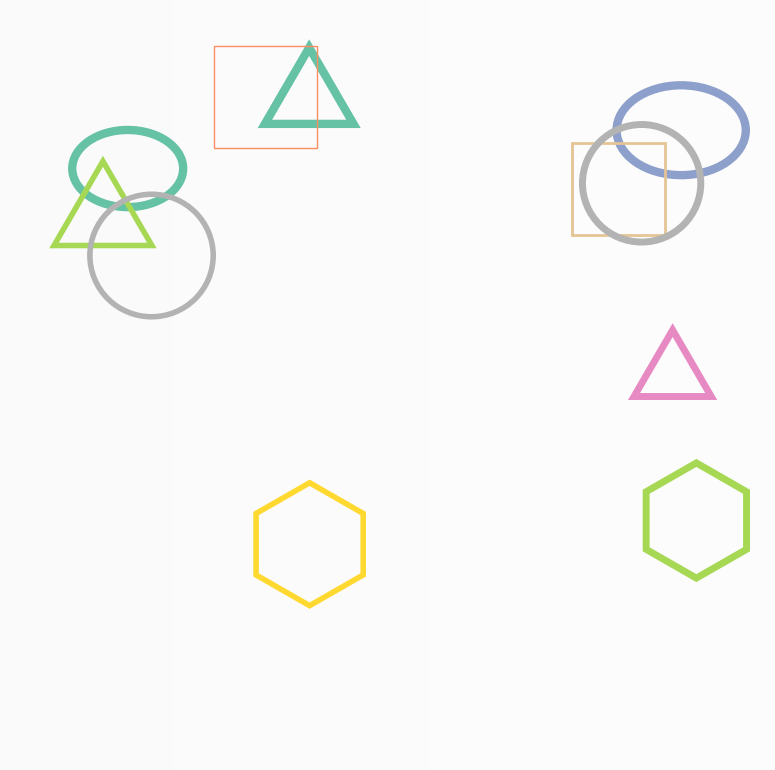[{"shape": "oval", "thickness": 3, "radius": 0.36, "center": [0.165, 0.781]}, {"shape": "triangle", "thickness": 3, "radius": 0.33, "center": [0.399, 0.872]}, {"shape": "square", "thickness": 0.5, "radius": 0.33, "center": [0.343, 0.874]}, {"shape": "oval", "thickness": 3, "radius": 0.42, "center": [0.879, 0.831]}, {"shape": "triangle", "thickness": 2.5, "radius": 0.29, "center": [0.868, 0.514]}, {"shape": "hexagon", "thickness": 2.5, "radius": 0.37, "center": [0.899, 0.324]}, {"shape": "triangle", "thickness": 2, "radius": 0.36, "center": [0.133, 0.718]}, {"shape": "hexagon", "thickness": 2, "radius": 0.4, "center": [0.4, 0.293]}, {"shape": "square", "thickness": 1, "radius": 0.3, "center": [0.798, 0.755]}, {"shape": "circle", "thickness": 2, "radius": 0.4, "center": [0.196, 0.668]}, {"shape": "circle", "thickness": 2.5, "radius": 0.38, "center": [0.828, 0.762]}]